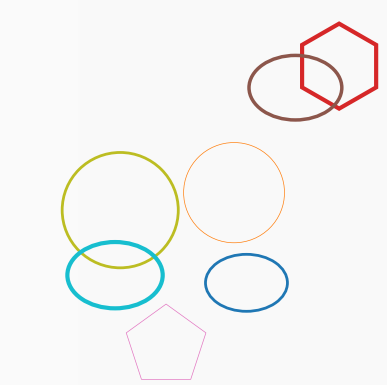[{"shape": "oval", "thickness": 2, "radius": 0.53, "center": [0.636, 0.265]}, {"shape": "circle", "thickness": 0.5, "radius": 0.65, "center": [0.604, 0.5]}, {"shape": "hexagon", "thickness": 3, "radius": 0.55, "center": [0.875, 0.828]}, {"shape": "oval", "thickness": 2.5, "radius": 0.6, "center": [0.762, 0.772]}, {"shape": "pentagon", "thickness": 0.5, "radius": 0.54, "center": [0.429, 0.102]}, {"shape": "circle", "thickness": 2, "radius": 0.75, "center": [0.31, 0.454]}, {"shape": "oval", "thickness": 3, "radius": 0.62, "center": [0.297, 0.285]}]